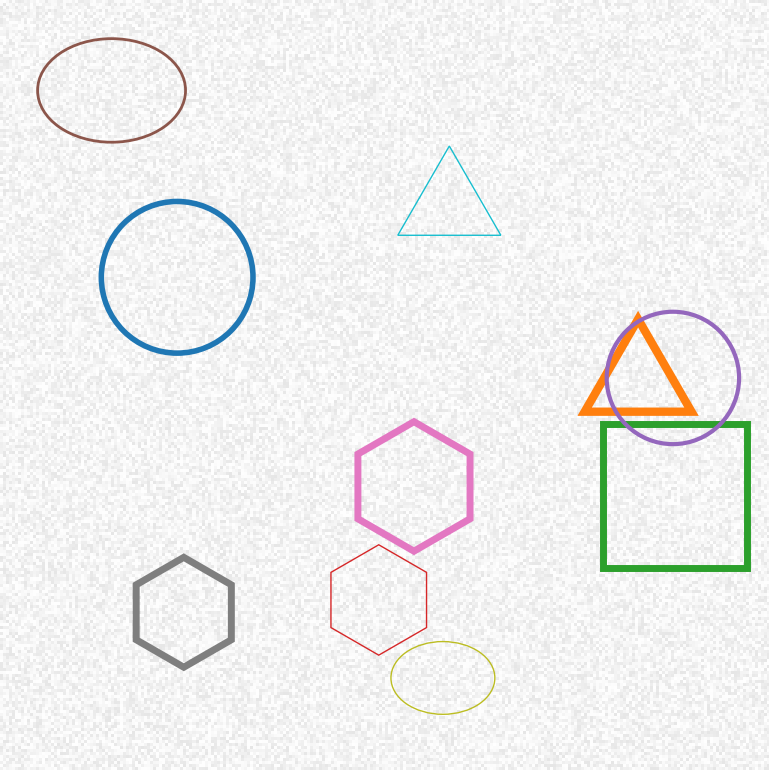[{"shape": "circle", "thickness": 2, "radius": 0.49, "center": [0.23, 0.64]}, {"shape": "triangle", "thickness": 3, "radius": 0.4, "center": [0.829, 0.505]}, {"shape": "square", "thickness": 2.5, "radius": 0.47, "center": [0.877, 0.356]}, {"shape": "hexagon", "thickness": 0.5, "radius": 0.36, "center": [0.492, 0.221]}, {"shape": "circle", "thickness": 1.5, "radius": 0.43, "center": [0.874, 0.509]}, {"shape": "oval", "thickness": 1, "radius": 0.48, "center": [0.145, 0.883]}, {"shape": "hexagon", "thickness": 2.5, "radius": 0.42, "center": [0.538, 0.368]}, {"shape": "hexagon", "thickness": 2.5, "radius": 0.36, "center": [0.239, 0.205]}, {"shape": "oval", "thickness": 0.5, "radius": 0.34, "center": [0.575, 0.12]}, {"shape": "triangle", "thickness": 0.5, "radius": 0.39, "center": [0.584, 0.733]}]